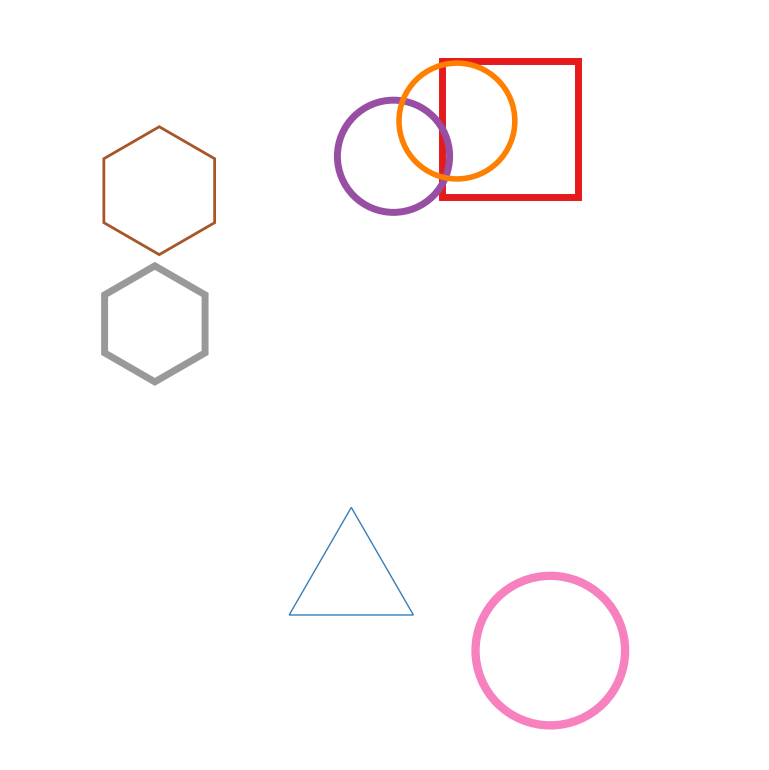[{"shape": "square", "thickness": 2.5, "radius": 0.44, "center": [0.662, 0.833]}, {"shape": "triangle", "thickness": 0.5, "radius": 0.47, "center": [0.456, 0.248]}, {"shape": "circle", "thickness": 2.5, "radius": 0.36, "center": [0.511, 0.797]}, {"shape": "circle", "thickness": 2, "radius": 0.38, "center": [0.593, 0.843]}, {"shape": "hexagon", "thickness": 1, "radius": 0.42, "center": [0.207, 0.752]}, {"shape": "circle", "thickness": 3, "radius": 0.49, "center": [0.715, 0.155]}, {"shape": "hexagon", "thickness": 2.5, "radius": 0.38, "center": [0.201, 0.579]}]